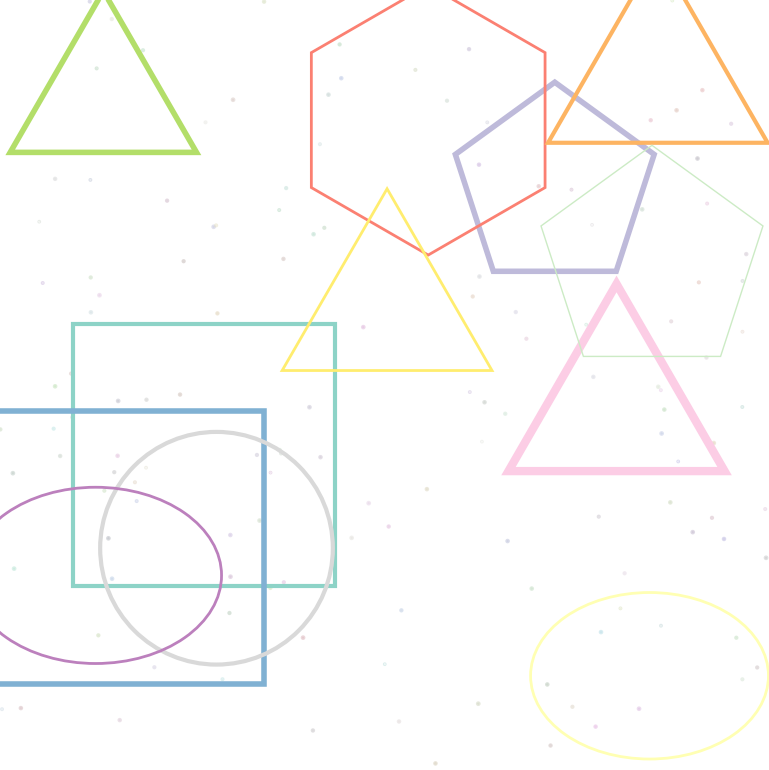[{"shape": "square", "thickness": 1.5, "radius": 0.85, "center": [0.265, 0.409]}, {"shape": "oval", "thickness": 1, "radius": 0.77, "center": [0.844, 0.122]}, {"shape": "pentagon", "thickness": 2, "radius": 0.68, "center": [0.72, 0.757]}, {"shape": "hexagon", "thickness": 1, "radius": 0.88, "center": [0.556, 0.844]}, {"shape": "square", "thickness": 2, "radius": 0.89, "center": [0.165, 0.289]}, {"shape": "triangle", "thickness": 1.5, "radius": 0.82, "center": [0.854, 0.897]}, {"shape": "triangle", "thickness": 2, "radius": 0.7, "center": [0.134, 0.872]}, {"shape": "triangle", "thickness": 3, "radius": 0.81, "center": [0.801, 0.469]}, {"shape": "circle", "thickness": 1.5, "radius": 0.76, "center": [0.281, 0.288]}, {"shape": "oval", "thickness": 1, "radius": 0.82, "center": [0.124, 0.253]}, {"shape": "pentagon", "thickness": 0.5, "radius": 0.76, "center": [0.847, 0.66]}, {"shape": "triangle", "thickness": 1, "radius": 0.79, "center": [0.503, 0.597]}]